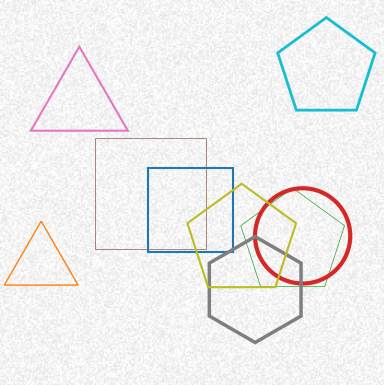[{"shape": "square", "thickness": 1.5, "radius": 0.55, "center": [0.495, 0.454]}, {"shape": "triangle", "thickness": 1, "radius": 0.55, "center": [0.107, 0.315]}, {"shape": "pentagon", "thickness": 0.5, "radius": 0.71, "center": [0.76, 0.37]}, {"shape": "circle", "thickness": 3, "radius": 0.62, "center": [0.786, 0.387]}, {"shape": "square", "thickness": 0.5, "radius": 0.72, "center": [0.391, 0.498]}, {"shape": "triangle", "thickness": 1.5, "radius": 0.73, "center": [0.206, 0.733]}, {"shape": "hexagon", "thickness": 2.5, "radius": 0.69, "center": [0.663, 0.248]}, {"shape": "pentagon", "thickness": 1.5, "radius": 0.74, "center": [0.628, 0.374]}, {"shape": "pentagon", "thickness": 2, "radius": 0.66, "center": [0.848, 0.821]}]